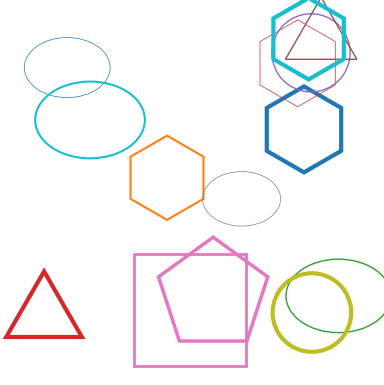[{"shape": "hexagon", "thickness": 3, "radius": 0.56, "center": [0.79, 0.664]}, {"shape": "oval", "thickness": 0.5, "radius": 0.56, "center": [0.175, 0.824]}, {"shape": "hexagon", "thickness": 1.5, "radius": 0.55, "center": [0.434, 0.538]}, {"shape": "oval", "thickness": 1, "radius": 0.68, "center": [0.879, 0.231]}, {"shape": "hexagon", "thickness": 0.5, "radius": 0.56, "center": [0.773, 0.836]}, {"shape": "triangle", "thickness": 3, "radius": 0.57, "center": [0.114, 0.181]}, {"shape": "circle", "thickness": 1, "radius": 0.51, "center": [0.808, 0.863]}, {"shape": "triangle", "thickness": 1, "radius": 0.54, "center": [0.834, 0.899]}, {"shape": "pentagon", "thickness": 2.5, "radius": 0.75, "center": [0.554, 0.235]}, {"shape": "square", "thickness": 2, "radius": 0.72, "center": [0.493, 0.195]}, {"shape": "oval", "thickness": 0.5, "radius": 0.51, "center": [0.628, 0.484]}, {"shape": "circle", "thickness": 3, "radius": 0.51, "center": [0.81, 0.188]}, {"shape": "hexagon", "thickness": 3, "radius": 0.53, "center": [0.802, 0.899]}, {"shape": "oval", "thickness": 1.5, "radius": 0.71, "center": [0.234, 0.688]}]